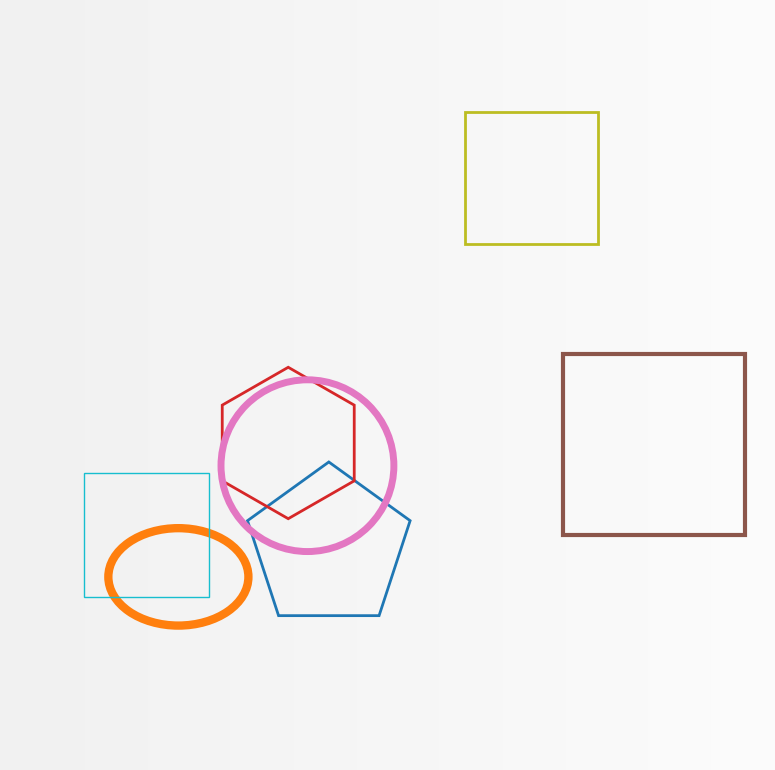[{"shape": "pentagon", "thickness": 1, "radius": 0.55, "center": [0.424, 0.29]}, {"shape": "oval", "thickness": 3, "radius": 0.45, "center": [0.23, 0.251]}, {"shape": "hexagon", "thickness": 1, "radius": 0.49, "center": [0.372, 0.425]}, {"shape": "square", "thickness": 1.5, "radius": 0.59, "center": [0.844, 0.422]}, {"shape": "circle", "thickness": 2.5, "radius": 0.56, "center": [0.397, 0.395]}, {"shape": "square", "thickness": 1, "radius": 0.43, "center": [0.686, 0.769]}, {"shape": "square", "thickness": 0.5, "radius": 0.4, "center": [0.189, 0.305]}]